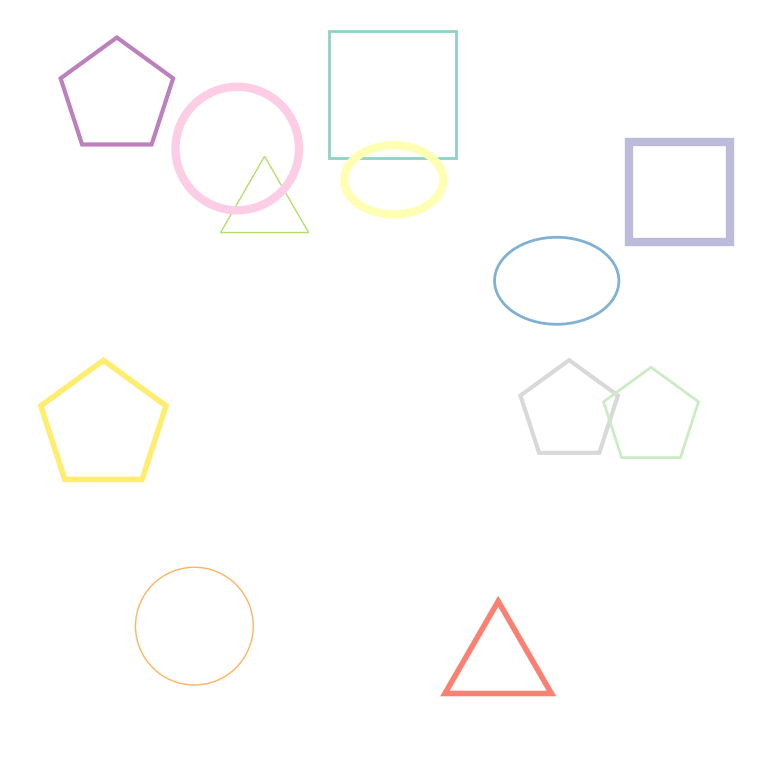[{"shape": "square", "thickness": 1, "radius": 0.41, "center": [0.509, 0.877]}, {"shape": "oval", "thickness": 3, "radius": 0.32, "center": [0.511, 0.766]}, {"shape": "square", "thickness": 3, "radius": 0.33, "center": [0.882, 0.751]}, {"shape": "triangle", "thickness": 2, "radius": 0.4, "center": [0.647, 0.139]}, {"shape": "oval", "thickness": 1, "radius": 0.4, "center": [0.723, 0.635]}, {"shape": "circle", "thickness": 0.5, "radius": 0.38, "center": [0.252, 0.187]}, {"shape": "triangle", "thickness": 0.5, "radius": 0.33, "center": [0.344, 0.731]}, {"shape": "circle", "thickness": 3, "radius": 0.4, "center": [0.308, 0.807]}, {"shape": "pentagon", "thickness": 1.5, "radius": 0.33, "center": [0.739, 0.466]}, {"shape": "pentagon", "thickness": 1.5, "radius": 0.38, "center": [0.152, 0.875]}, {"shape": "pentagon", "thickness": 1, "radius": 0.32, "center": [0.846, 0.458]}, {"shape": "pentagon", "thickness": 2, "radius": 0.43, "center": [0.134, 0.447]}]